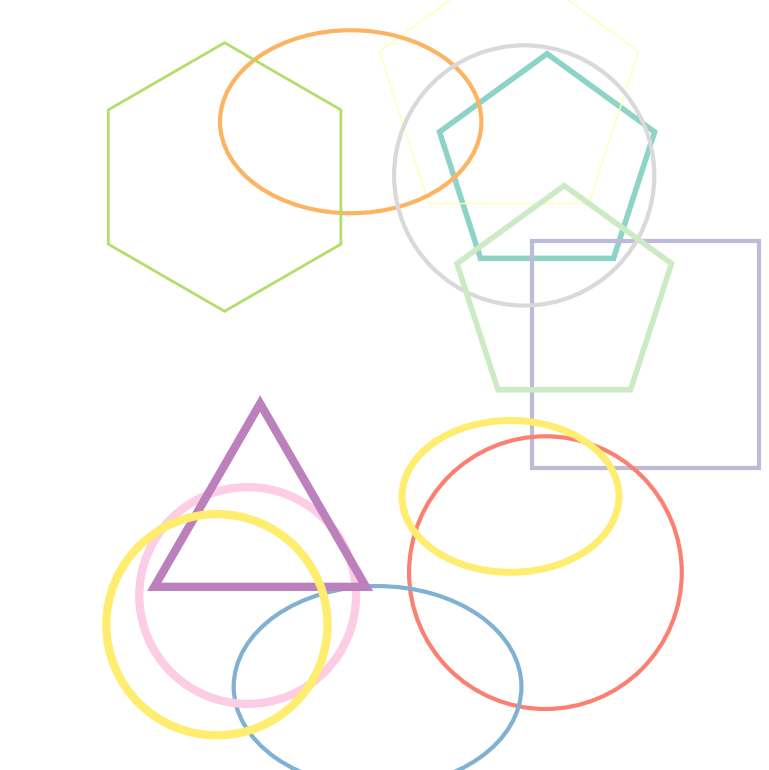[{"shape": "pentagon", "thickness": 2, "radius": 0.73, "center": [0.71, 0.783]}, {"shape": "pentagon", "thickness": 0.5, "radius": 0.88, "center": [0.661, 0.879]}, {"shape": "square", "thickness": 1.5, "radius": 0.74, "center": [0.838, 0.54]}, {"shape": "circle", "thickness": 1.5, "radius": 0.89, "center": [0.708, 0.256]}, {"shape": "oval", "thickness": 1.5, "radius": 0.93, "center": [0.49, 0.108]}, {"shape": "oval", "thickness": 1.5, "radius": 0.85, "center": [0.455, 0.842]}, {"shape": "hexagon", "thickness": 1, "radius": 0.87, "center": [0.292, 0.77]}, {"shape": "circle", "thickness": 3, "radius": 0.7, "center": [0.322, 0.227]}, {"shape": "circle", "thickness": 1.5, "radius": 0.84, "center": [0.681, 0.772]}, {"shape": "triangle", "thickness": 3, "radius": 0.79, "center": [0.338, 0.317]}, {"shape": "pentagon", "thickness": 2, "radius": 0.73, "center": [0.733, 0.612]}, {"shape": "circle", "thickness": 3, "radius": 0.72, "center": [0.282, 0.189]}, {"shape": "oval", "thickness": 2.5, "radius": 0.7, "center": [0.663, 0.355]}]